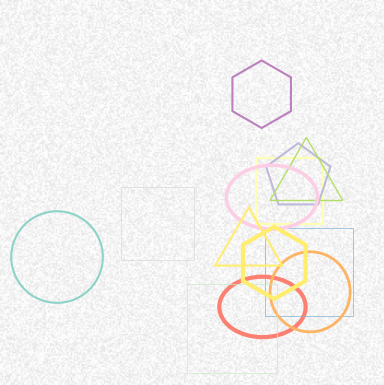[{"shape": "circle", "thickness": 1.5, "radius": 0.59, "center": [0.148, 0.332]}, {"shape": "square", "thickness": 1.5, "radius": 0.43, "center": [0.752, 0.505]}, {"shape": "pentagon", "thickness": 1.5, "radius": 0.44, "center": [0.775, 0.54]}, {"shape": "oval", "thickness": 3, "radius": 0.56, "center": [0.682, 0.203]}, {"shape": "square", "thickness": 0.5, "radius": 0.57, "center": [0.802, 0.293]}, {"shape": "circle", "thickness": 2, "radius": 0.52, "center": [0.805, 0.242]}, {"shape": "triangle", "thickness": 1, "radius": 0.55, "center": [0.796, 0.534]}, {"shape": "oval", "thickness": 2.5, "radius": 0.59, "center": [0.706, 0.488]}, {"shape": "square", "thickness": 0.5, "radius": 0.47, "center": [0.408, 0.42]}, {"shape": "hexagon", "thickness": 1.5, "radius": 0.44, "center": [0.68, 0.755]}, {"shape": "square", "thickness": 0.5, "radius": 0.58, "center": [0.603, 0.147]}, {"shape": "triangle", "thickness": 1.5, "radius": 0.5, "center": [0.646, 0.36]}, {"shape": "hexagon", "thickness": 3, "radius": 0.47, "center": [0.712, 0.317]}]